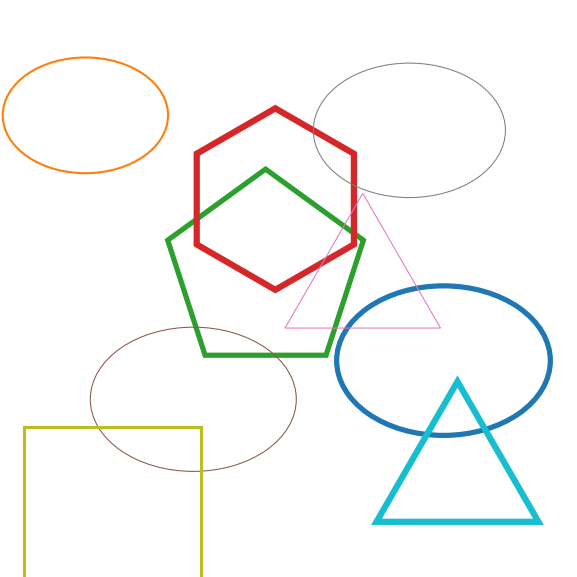[{"shape": "oval", "thickness": 2.5, "radius": 0.92, "center": [0.768, 0.375]}, {"shape": "oval", "thickness": 1, "radius": 0.72, "center": [0.148, 0.799]}, {"shape": "pentagon", "thickness": 2.5, "radius": 0.89, "center": [0.46, 0.528]}, {"shape": "hexagon", "thickness": 3, "radius": 0.79, "center": [0.477, 0.654]}, {"shape": "oval", "thickness": 0.5, "radius": 0.89, "center": [0.335, 0.308]}, {"shape": "triangle", "thickness": 0.5, "radius": 0.78, "center": [0.628, 0.509]}, {"shape": "oval", "thickness": 0.5, "radius": 0.83, "center": [0.709, 0.773]}, {"shape": "square", "thickness": 1.5, "radius": 0.77, "center": [0.195, 0.107]}, {"shape": "triangle", "thickness": 3, "radius": 0.81, "center": [0.792, 0.177]}]